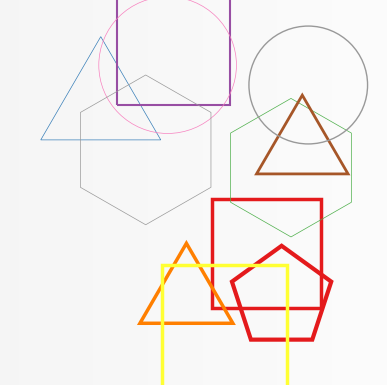[{"shape": "square", "thickness": 2.5, "radius": 0.71, "center": [0.688, 0.343]}, {"shape": "pentagon", "thickness": 3, "radius": 0.67, "center": [0.727, 0.227]}, {"shape": "triangle", "thickness": 0.5, "radius": 0.89, "center": [0.26, 0.726]}, {"shape": "hexagon", "thickness": 0.5, "radius": 0.9, "center": [0.751, 0.564]}, {"shape": "square", "thickness": 1.5, "radius": 0.73, "center": [0.448, 0.874]}, {"shape": "triangle", "thickness": 2.5, "radius": 0.69, "center": [0.481, 0.23]}, {"shape": "square", "thickness": 2.5, "radius": 0.8, "center": [0.579, 0.151]}, {"shape": "triangle", "thickness": 2, "radius": 0.68, "center": [0.78, 0.616]}, {"shape": "circle", "thickness": 0.5, "radius": 0.89, "center": [0.433, 0.831]}, {"shape": "circle", "thickness": 1, "radius": 0.77, "center": [0.795, 0.779]}, {"shape": "hexagon", "thickness": 0.5, "radius": 0.97, "center": [0.376, 0.611]}]